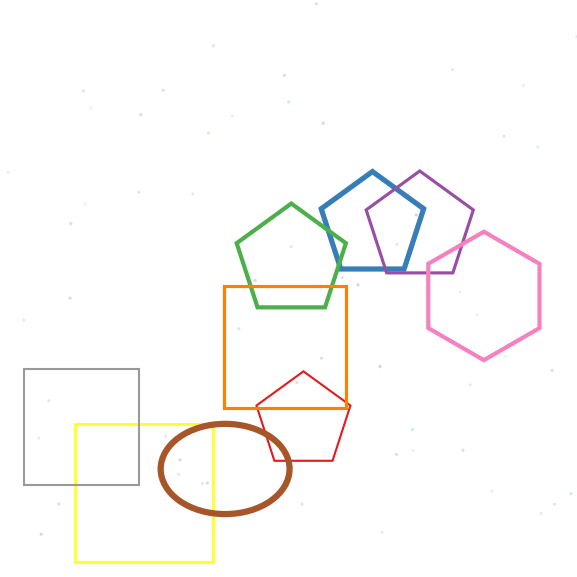[{"shape": "pentagon", "thickness": 1, "radius": 0.43, "center": [0.525, 0.27]}, {"shape": "pentagon", "thickness": 2.5, "radius": 0.47, "center": [0.645, 0.609]}, {"shape": "pentagon", "thickness": 2, "radius": 0.5, "center": [0.504, 0.547]}, {"shape": "pentagon", "thickness": 1.5, "radius": 0.49, "center": [0.727, 0.606]}, {"shape": "square", "thickness": 1.5, "radius": 0.53, "center": [0.494, 0.398]}, {"shape": "square", "thickness": 1.5, "radius": 0.6, "center": [0.249, 0.146]}, {"shape": "oval", "thickness": 3, "radius": 0.56, "center": [0.39, 0.187]}, {"shape": "hexagon", "thickness": 2, "radius": 0.56, "center": [0.838, 0.487]}, {"shape": "square", "thickness": 1, "radius": 0.5, "center": [0.14, 0.26]}]